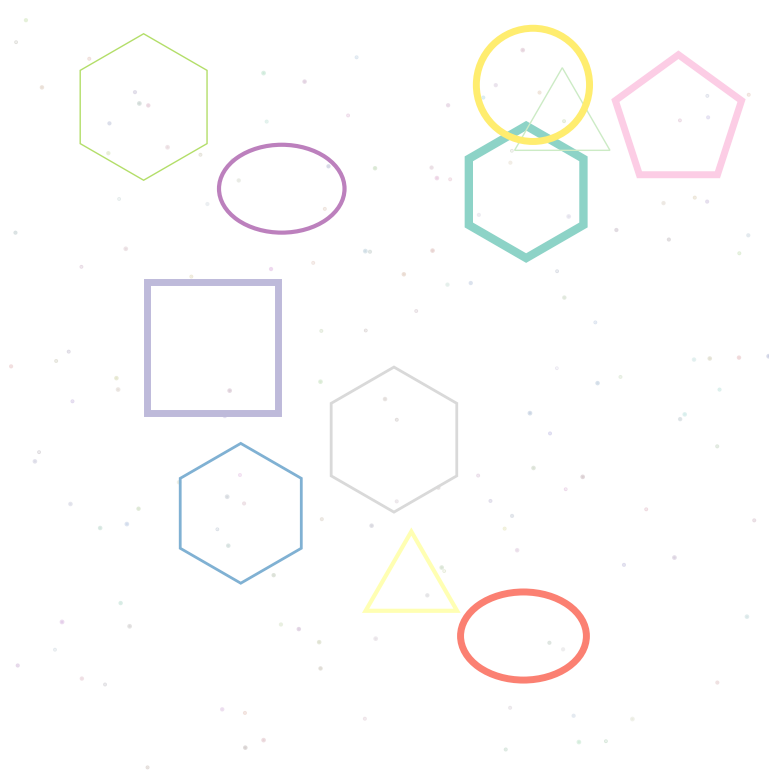[{"shape": "hexagon", "thickness": 3, "radius": 0.43, "center": [0.683, 0.751]}, {"shape": "triangle", "thickness": 1.5, "radius": 0.34, "center": [0.534, 0.241]}, {"shape": "square", "thickness": 2.5, "radius": 0.43, "center": [0.276, 0.548]}, {"shape": "oval", "thickness": 2.5, "radius": 0.41, "center": [0.68, 0.174]}, {"shape": "hexagon", "thickness": 1, "radius": 0.45, "center": [0.313, 0.333]}, {"shape": "hexagon", "thickness": 0.5, "radius": 0.48, "center": [0.187, 0.861]}, {"shape": "pentagon", "thickness": 2.5, "radius": 0.43, "center": [0.881, 0.843]}, {"shape": "hexagon", "thickness": 1, "radius": 0.47, "center": [0.512, 0.429]}, {"shape": "oval", "thickness": 1.5, "radius": 0.41, "center": [0.366, 0.755]}, {"shape": "triangle", "thickness": 0.5, "radius": 0.36, "center": [0.73, 0.841]}, {"shape": "circle", "thickness": 2.5, "radius": 0.37, "center": [0.692, 0.89]}]